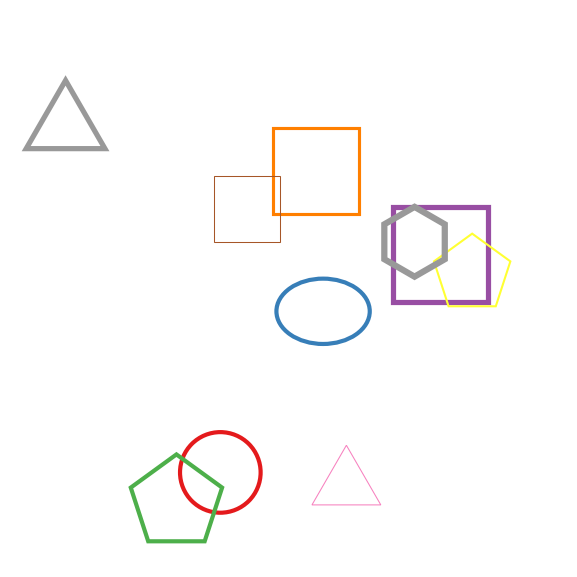[{"shape": "circle", "thickness": 2, "radius": 0.35, "center": [0.382, 0.181]}, {"shape": "oval", "thickness": 2, "radius": 0.4, "center": [0.559, 0.46]}, {"shape": "pentagon", "thickness": 2, "radius": 0.42, "center": [0.306, 0.129]}, {"shape": "square", "thickness": 2.5, "radius": 0.41, "center": [0.762, 0.558]}, {"shape": "square", "thickness": 1.5, "radius": 0.37, "center": [0.548, 0.704]}, {"shape": "pentagon", "thickness": 1, "radius": 0.35, "center": [0.818, 0.525]}, {"shape": "square", "thickness": 0.5, "radius": 0.29, "center": [0.428, 0.637]}, {"shape": "triangle", "thickness": 0.5, "radius": 0.34, "center": [0.6, 0.159]}, {"shape": "hexagon", "thickness": 3, "radius": 0.3, "center": [0.718, 0.58]}, {"shape": "triangle", "thickness": 2.5, "radius": 0.39, "center": [0.114, 0.781]}]